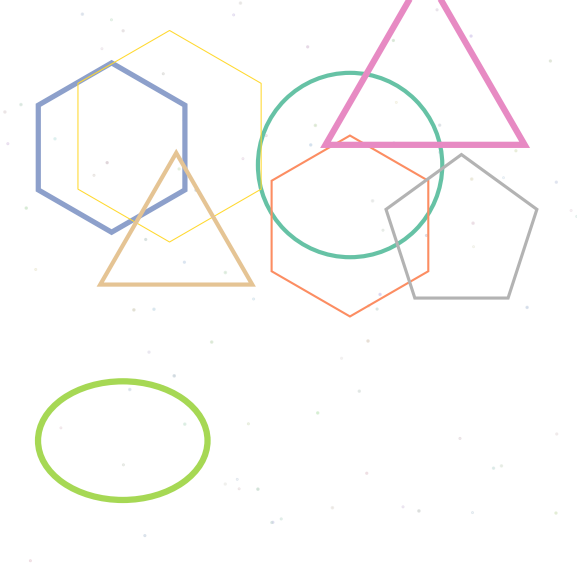[{"shape": "circle", "thickness": 2, "radius": 0.8, "center": [0.606, 0.713]}, {"shape": "hexagon", "thickness": 1, "radius": 0.78, "center": [0.606, 0.608]}, {"shape": "hexagon", "thickness": 2.5, "radius": 0.73, "center": [0.193, 0.744]}, {"shape": "triangle", "thickness": 3, "radius": 1.0, "center": [0.736, 0.848]}, {"shape": "oval", "thickness": 3, "radius": 0.73, "center": [0.213, 0.236]}, {"shape": "hexagon", "thickness": 0.5, "radius": 0.92, "center": [0.294, 0.763]}, {"shape": "triangle", "thickness": 2, "radius": 0.76, "center": [0.305, 0.582]}, {"shape": "pentagon", "thickness": 1.5, "radius": 0.69, "center": [0.799, 0.594]}]